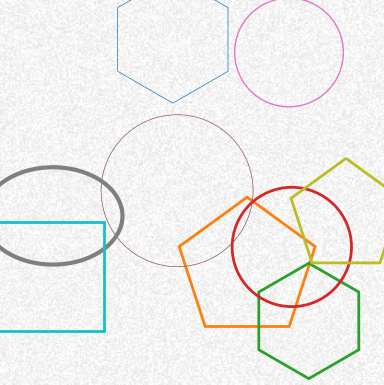[{"shape": "hexagon", "thickness": 0.5, "radius": 0.83, "center": [0.449, 0.898]}, {"shape": "pentagon", "thickness": 2, "radius": 0.93, "center": [0.642, 0.302]}, {"shape": "hexagon", "thickness": 2, "radius": 0.75, "center": [0.802, 0.166]}, {"shape": "circle", "thickness": 2, "radius": 0.78, "center": [0.758, 0.359]}, {"shape": "circle", "thickness": 0.5, "radius": 0.99, "center": [0.46, 0.505]}, {"shape": "circle", "thickness": 1, "radius": 0.71, "center": [0.751, 0.864]}, {"shape": "oval", "thickness": 3, "radius": 0.9, "center": [0.138, 0.439]}, {"shape": "pentagon", "thickness": 2, "radius": 0.75, "center": [0.899, 0.439]}, {"shape": "square", "thickness": 2, "radius": 0.71, "center": [0.128, 0.282]}]